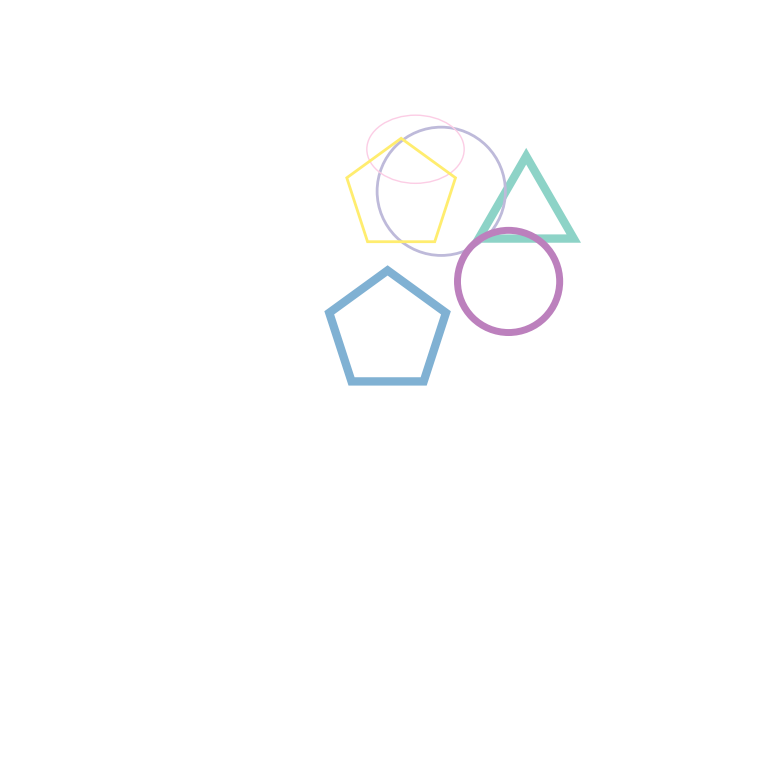[{"shape": "triangle", "thickness": 3, "radius": 0.36, "center": [0.683, 0.726]}, {"shape": "circle", "thickness": 1, "radius": 0.42, "center": [0.573, 0.752]}, {"shape": "pentagon", "thickness": 3, "radius": 0.4, "center": [0.503, 0.569]}, {"shape": "oval", "thickness": 0.5, "radius": 0.32, "center": [0.54, 0.806]}, {"shape": "circle", "thickness": 2.5, "radius": 0.33, "center": [0.661, 0.634]}, {"shape": "pentagon", "thickness": 1, "radius": 0.37, "center": [0.521, 0.746]}]